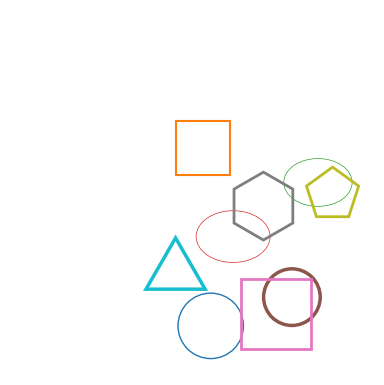[{"shape": "circle", "thickness": 1, "radius": 0.42, "center": [0.547, 0.154]}, {"shape": "square", "thickness": 1.5, "radius": 0.35, "center": [0.528, 0.615]}, {"shape": "oval", "thickness": 0.5, "radius": 0.44, "center": [0.826, 0.526]}, {"shape": "oval", "thickness": 0.5, "radius": 0.48, "center": [0.606, 0.385]}, {"shape": "circle", "thickness": 2.5, "radius": 0.37, "center": [0.758, 0.228]}, {"shape": "square", "thickness": 2, "radius": 0.45, "center": [0.717, 0.185]}, {"shape": "hexagon", "thickness": 2, "radius": 0.44, "center": [0.684, 0.465]}, {"shape": "pentagon", "thickness": 2, "radius": 0.36, "center": [0.864, 0.495]}, {"shape": "triangle", "thickness": 2.5, "radius": 0.44, "center": [0.456, 0.293]}]